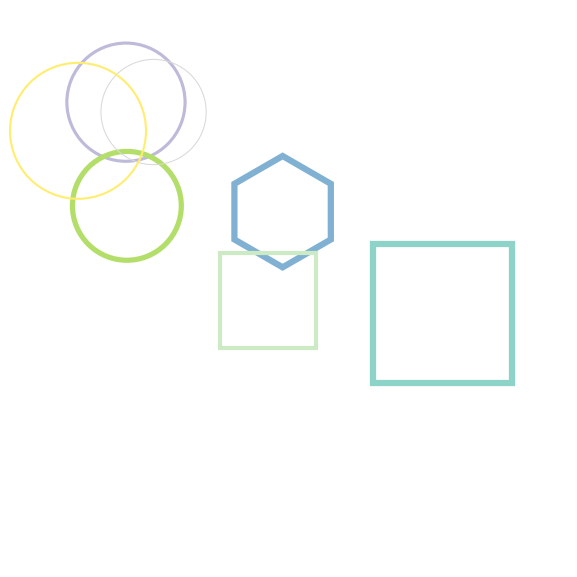[{"shape": "square", "thickness": 3, "radius": 0.6, "center": [0.766, 0.457]}, {"shape": "circle", "thickness": 1.5, "radius": 0.51, "center": [0.218, 0.822]}, {"shape": "hexagon", "thickness": 3, "radius": 0.48, "center": [0.489, 0.633]}, {"shape": "circle", "thickness": 2.5, "radius": 0.47, "center": [0.22, 0.643]}, {"shape": "circle", "thickness": 0.5, "radius": 0.46, "center": [0.266, 0.805]}, {"shape": "square", "thickness": 2, "radius": 0.41, "center": [0.464, 0.478]}, {"shape": "circle", "thickness": 1, "radius": 0.59, "center": [0.135, 0.773]}]